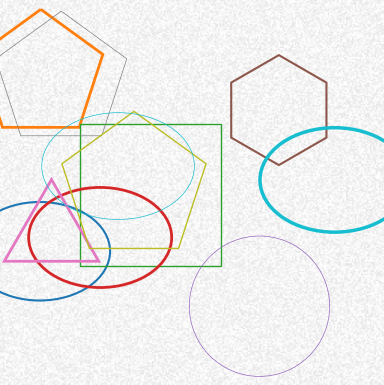[{"shape": "oval", "thickness": 1.5, "radius": 0.91, "center": [0.103, 0.347]}, {"shape": "pentagon", "thickness": 2, "radius": 0.85, "center": [0.106, 0.806]}, {"shape": "square", "thickness": 1, "radius": 0.92, "center": [0.391, 0.494]}, {"shape": "oval", "thickness": 2, "radius": 0.93, "center": [0.26, 0.383]}, {"shape": "circle", "thickness": 0.5, "radius": 0.91, "center": [0.674, 0.205]}, {"shape": "hexagon", "thickness": 1.5, "radius": 0.71, "center": [0.724, 0.714]}, {"shape": "triangle", "thickness": 2, "radius": 0.71, "center": [0.134, 0.392]}, {"shape": "pentagon", "thickness": 0.5, "radius": 0.89, "center": [0.159, 0.792]}, {"shape": "pentagon", "thickness": 1, "radius": 0.98, "center": [0.348, 0.514]}, {"shape": "oval", "thickness": 2.5, "radius": 0.97, "center": [0.869, 0.533]}, {"shape": "oval", "thickness": 0.5, "radius": 0.99, "center": [0.307, 0.569]}]